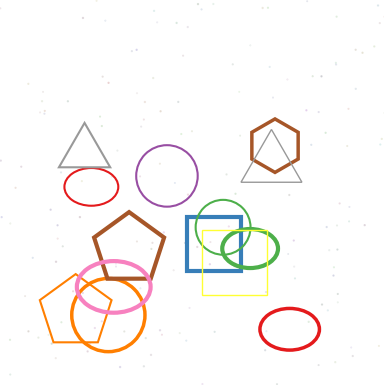[{"shape": "oval", "thickness": 2.5, "radius": 0.39, "center": [0.752, 0.145]}, {"shape": "oval", "thickness": 1.5, "radius": 0.35, "center": [0.237, 0.515]}, {"shape": "square", "thickness": 3, "radius": 0.35, "center": [0.555, 0.366]}, {"shape": "oval", "thickness": 3, "radius": 0.36, "center": [0.65, 0.354]}, {"shape": "circle", "thickness": 1.5, "radius": 0.36, "center": [0.579, 0.41]}, {"shape": "circle", "thickness": 1.5, "radius": 0.4, "center": [0.434, 0.543]}, {"shape": "pentagon", "thickness": 1.5, "radius": 0.49, "center": [0.197, 0.19]}, {"shape": "circle", "thickness": 2.5, "radius": 0.48, "center": [0.281, 0.182]}, {"shape": "square", "thickness": 1, "radius": 0.42, "center": [0.61, 0.318]}, {"shape": "pentagon", "thickness": 3, "radius": 0.48, "center": [0.335, 0.353]}, {"shape": "hexagon", "thickness": 2.5, "radius": 0.35, "center": [0.714, 0.622]}, {"shape": "oval", "thickness": 3, "radius": 0.48, "center": [0.295, 0.255]}, {"shape": "triangle", "thickness": 1, "radius": 0.46, "center": [0.705, 0.572]}, {"shape": "triangle", "thickness": 1.5, "radius": 0.38, "center": [0.22, 0.604]}]